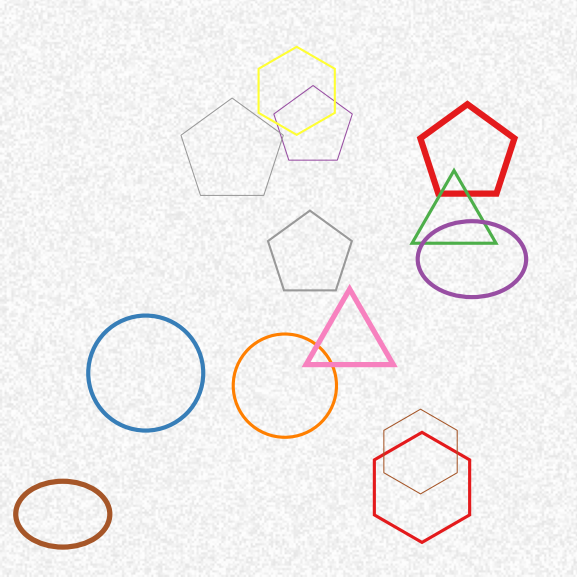[{"shape": "hexagon", "thickness": 1.5, "radius": 0.48, "center": [0.731, 0.155]}, {"shape": "pentagon", "thickness": 3, "radius": 0.43, "center": [0.809, 0.733]}, {"shape": "circle", "thickness": 2, "radius": 0.5, "center": [0.252, 0.353]}, {"shape": "triangle", "thickness": 1.5, "radius": 0.42, "center": [0.786, 0.62]}, {"shape": "pentagon", "thickness": 0.5, "radius": 0.36, "center": [0.542, 0.78]}, {"shape": "oval", "thickness": 2, "radius": 0.47, "center": [0.817, 0.55]}, {"shape": "circle", "thickness": 1.5, "radius": 0.45, "center": [0.493, 0.331]}, {"shape": "hexagon", "thickness": 1, "radius": 0.38, "center": [0.514, 0.842]}, {"shape": "hexagon", "thickness": 0.5, "radius": 0.37, "center": [0.728, 0.217]}, {"shape": "oval", "thickness": 2.5, "radius": 0.41, "center": [0.109, 0.109]}, {"shape": "triangle", "thickness": 2.5, "radius": 0.44, "center": [0.605, 0.411]}, {"shape": "pentagon", "thickness": 1, "radius": 0.38, "center": [0.537, 0.558]}, {"shape": "pentagon", "thickness": 0.5, "radius": 0.47, "center": [0.402, 0.736]}]